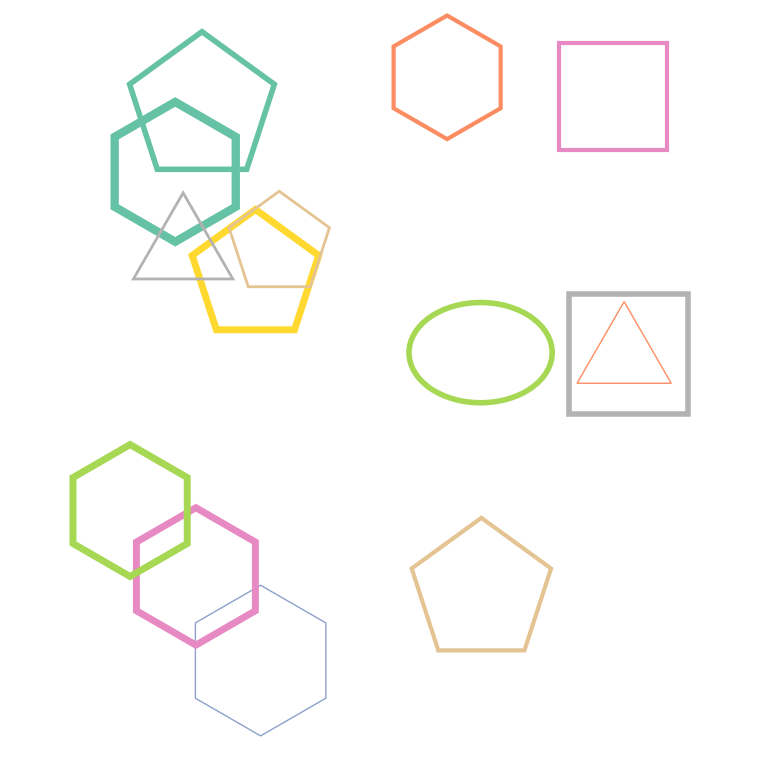[{"shape": "hexagon", "thickness": 3, "radius": 0.45, "center": [0.228, 0.777]}, {"shape": "pentagon", "thickness": 2, "radius": 0.49, "center": [0.262, 0.86]}, {"shape": "hexagon", "thickness": 1.5, "radius": 0.4, "center": [0.581, 0.9]}, {"shape": "triangle", "thickness": 0.5, "radius": 0.35, "center": [0.811, 0.538]}, {"shape": "hexagon", "thickness": 0.5, "radius": 0.49, "center": [0.338, 0.142]}, {"shape": "hexagon", "thickness": 2.5, "radius": 0.45, "center": [0.254, 0.251]}, {"shape": "square", "thickness": 1.5, "radius": 0.35, "center": [0.796, 0.875]}, {"shape": "hexagon", "thickness": 2.5, "radius": 0.43, "center": [0.169, 0.337]}, {"shape": "oval", "thickness": 2, "radius": 0.46, "center": [0.624, 0.542]}, {"shape": "pentagon", "thickness": 2.5, "radius": 0.43, "center": [0.332, 0.642]}, {"shape": "pentagon", "thickness": 1, "radius": 0.34, "center": [0.363, 0.683]}, {"shape": "pentagon", "thickness": 1.5, "radius": 0.48, "center": [0.625, 0.232]}, {"shape": "square", "thickness": 2, "radius": 0.39, "center": [0.816, 0.54]}, {"shape": "triangle", "thickness": 1, "radius": 0.37, "center": [0.238, 0.675]}]